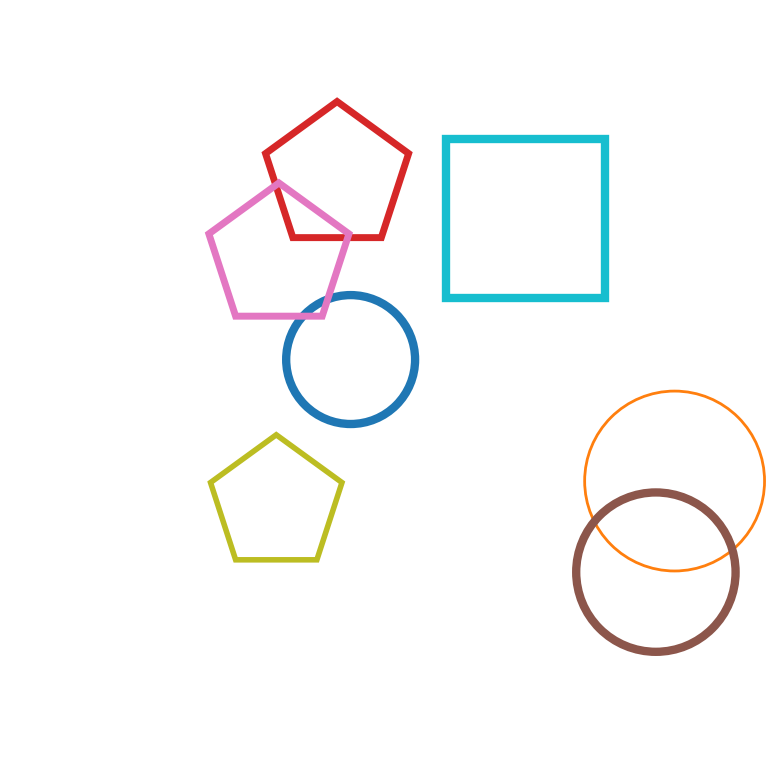[{"shape": "circle", "thickness": 3, "radius": 0.42, "center": [0.455, 0.533]}, {"shape": "circle", "thickness": 1, "radius": 0.58, "center": [0.876, 0.375]}, {"shape": "pentagon", "thickness": 2.5, "radius": 0.49, "center": [0.438, 0.77]}, {"shape": "circle", "thickness": 3, "radius": 0.52, "center": [0.852, 0.257]}, {"shape": "pentagon", "thickness": 2.5, "radius": 0.48, "center": [0.362, 0.667]}, {"shape": "pentagon", "thickness": 2, "radius": 0.45, "center": [0.359, 0.346]}, {"shape": "square", "thickness": 3, "radius": 0.52, "center": [0.682, 0.716]}]